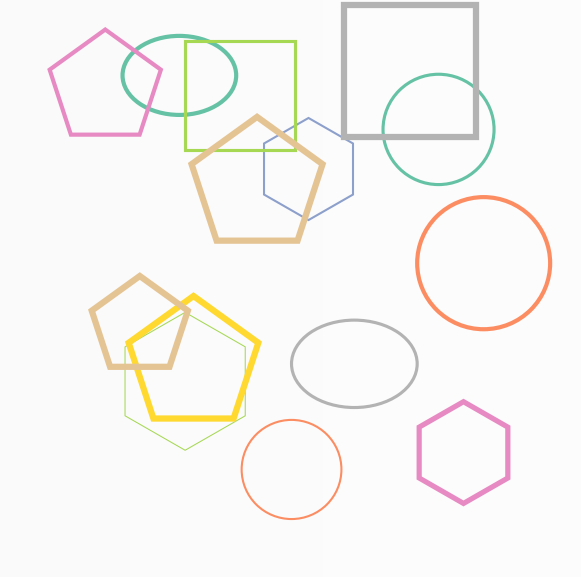[{"shape": "circle", "thickness": 1.5, "radius": 0.48, "center": [0.754, 0.775]}, {"shape": "oval", "thickness": 2, "radius": 0.49, "center": [0.309, 0.869]}, {"shape": "circle", "thickness": 1, "radius": 0.43, "center": [0.502, 0.186]}, {"shape": "circle", "thickness": 2, "radius": 0.57, "center": [0.832, 0.543]}, {"shape": "hexagon", "thickness": 1, "radius": 0.44, "center": [0.531, 0.706]}, {"shape": "pentagon", "thickness": 2, "radius": 0.5, "center": [0.181, 0.847]}, {"shape": "hexagon", "thickness": 2.5, "radius": 0.44, "center": [0.797, 0.215]}, {"shape": "square", "thickness": 1.5, "radius": 0.47, "center": [0.413, 0.834]}, {"shape": "hexagon", "thickness": 0.5, "radius": 0.6, "center": [0.319, 0.339]}, {"shape": "pentagon", "thickness": 3, "radius": 0.59, "center": [0.333, 0.369]}, {"shape": "pentagon", "thickness": 3, "radius": 0.43, "center": [0.24, 0.434]}, {"shape": "pentagon", "thickness": 3, "radius": 0.59, "center": [0.442, 0.678]}, {"shape": "square", "thickness": 3, "radius": 0.57, "center": [0.706, 0.876]}, {"shape": "oval", "thickness": 1.5, "radius": 0.54, "center": [0.61, 0.369]}]